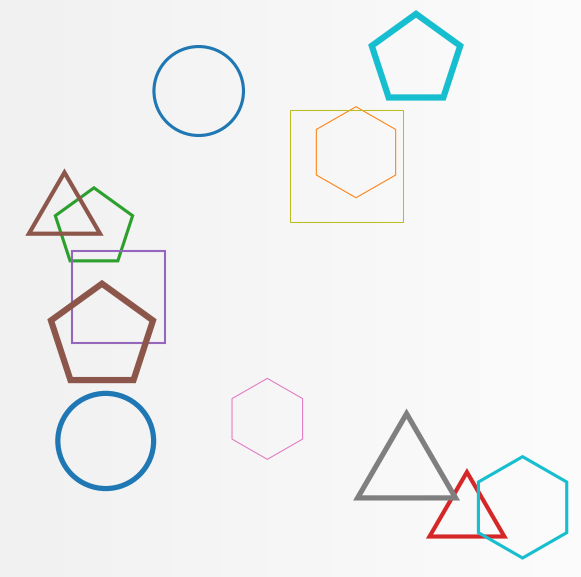[{"shape": "circle", "thickness": 1.5, "radius": 0.39, "center": [0.342, 0.842]}, {"shape": "circle", "thickness": 2.5, "radius": 0.41, "center": [0.182, 0.236]}, {"shape": "hexagon", "thickness": 0.5, "radius": 0.39, "center": [0.612, 0.736]}, {"shape": "pentagon", "thickness": 1.5, "radius": 0.35, "center": [0.162, 0.604]}, {"shape": "triangle", "thickness": 2, "radius": 0.37, "center": [0.803, 0.107]}, {"shape": "square", "thickness": 1, "radius": 0.4, "center": [0.204, 0.485]}, {"shape": "pentagon", "thickness": 3, "radius": 0.46, "center": [0.175, 0.416]}, {"shape": "triangle", "thickness": 2, "radius": 0.35, "center": [0.111, 0.63]}, {"shape": "hexagon", "thickness": 0.5, "radius": 0.35, "center": [0.46, 0.274]}, {"shape": "triangle", "thickness": 2.5, "radius": 0.49, "center": [0.699, 0.186]}, {"shape": "square", "thickness": 0.5, "radius": 0.49, "center": [0.596, 0.712]}, {"shape": "pentagon", "thickness": 3, "radius": 0.4, "center": [0.716, 0.895]}, {"shape": "hexagon", "thickness": 1.5, "radius": 0.44, "center": [0.899, 0.121]}]